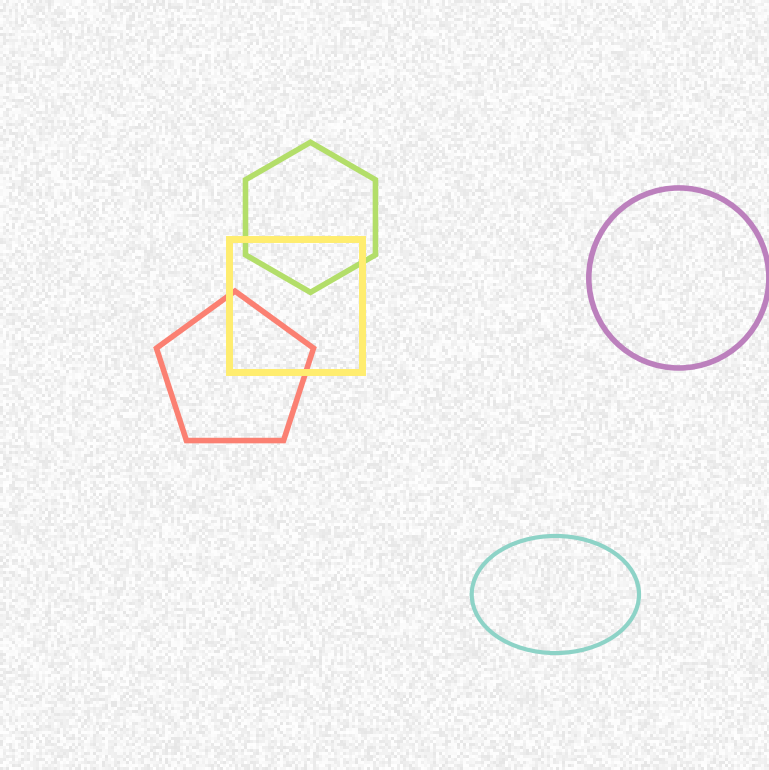[{"shape": "oval", "thickness": 1.5, "radius": 0.54, "center": [0.721, 0.228]}, {"shape": "pentagon", "thickness": 2, "radius": 0.54, "center": [0.305, 0.515]}, {"shape": "hexagon", "thickness": 2, "radius": 0.49, "center": [0.403, 0.718]}, {"shape": "circle", "thickness": 2, "radius": 0.58, "center": [0.882, 0.639]}, {"shape": "square", "thickness": 2.5, "radius": 0.43, "center": [0.384, 0.603]}]